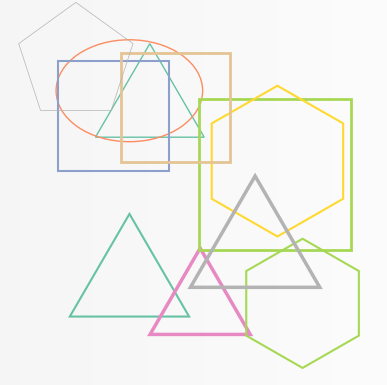[{"shape": "triangle", "thickness": 1.5, "radius": 0.89, "center": [0.334, 0.267]}, {"shape": "triangle", "thickness": 1, "radius": 0.81, "center": [0.387, 0.725]}, {"shape": "oval", "thickness": 1, "radius": 0.95, "center": [0.334, 0.764]}, {"shape": "square", "thickness": 1.5, "radius": 0.72, "center": [0.294, 0.698]}, {"shape": "triangle", "thickness": 2.5, "radius": 0.75, "center": [0.516, 0.206]}, {"shape": "square", "thickness": 2, "radius": 0.98, "center": [0.71, 0.547]}, {"shape": "hexagon", "thickness": 1.5, "radius": 0.84, "center": [0.781, 0.212]}, {"shape": "hexagon", "thickness": 1.5, "radius": 0.98, "center": [0.716, 0.582]}, {"shape": "square", "thickness": 2, "radius": 0.7, "center": [0.453, 0.721]}, {"shape": "triangle", "thickness": 2.5, "radius": 0.96, "center": [0.658, 0.35]}, {"shape": "pentagon", "thickness": 0.5, "radius": 0.78, "center": [0.196, 0.839]}]